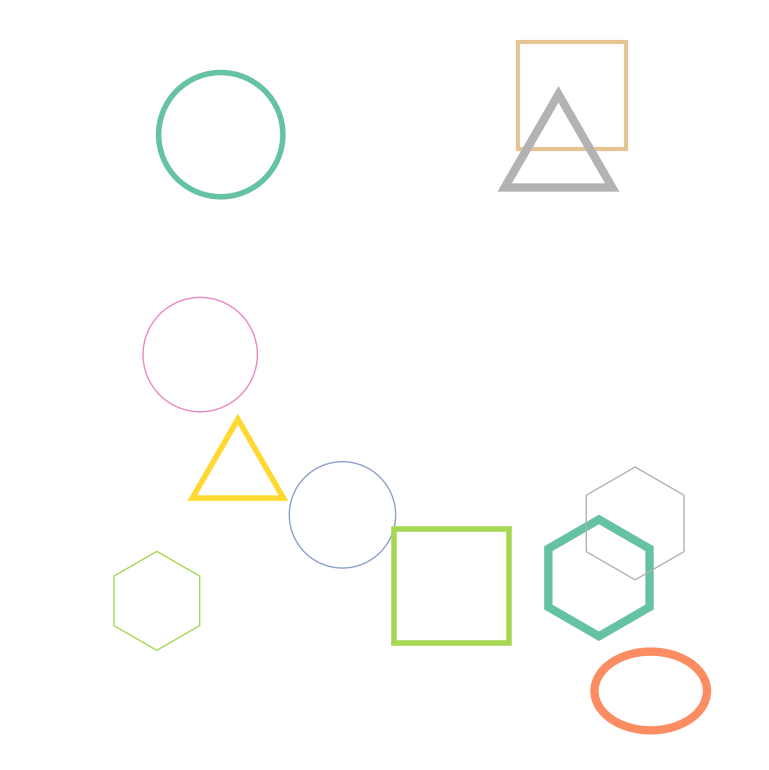[{"shape": "hexagon", "thickness": 3, "radius": 0.38, "center": [0.778, 0.25]}, {"shape": "circle", "thickness": 2, "radius": 0.4, "center": [0.287, 0.825]}, {"shape": "oval", "thickness": 3, "radius": 0.37, "center": [0.845, 0.103]}, {"shape": "circle", "thickness": 0.5, "radius": 0.35, "center": [0.445, 0.331]}, {"shape": "circle", "thickness": 0.5, "radius": 0.37, "center": [0.26, 0.539]}, {"shape": "hexagon", "thickness": 0.5, "radius": 0.32, "center": [0.204, 0.22]}, {"shape": "square", "thickness": 2, "radius": 0.37, "center": [0.587, 0.239]}, {"shape": "triangle", "thickness": 2, "radius": 0.34, "center": [0.309, 0.387]}, {"shape": "square", "thickness": 1.5, "radius": 0.35, "center": [0.743, 0.876]}, {"shape": "hexagon", "thickness": 0.5, "radius": 0.37, "center": [0.825, 0.32]}, {"shape": "triangle", "thickness": 3, "radius": 0.4, "center": [0.725, 0.797]}]